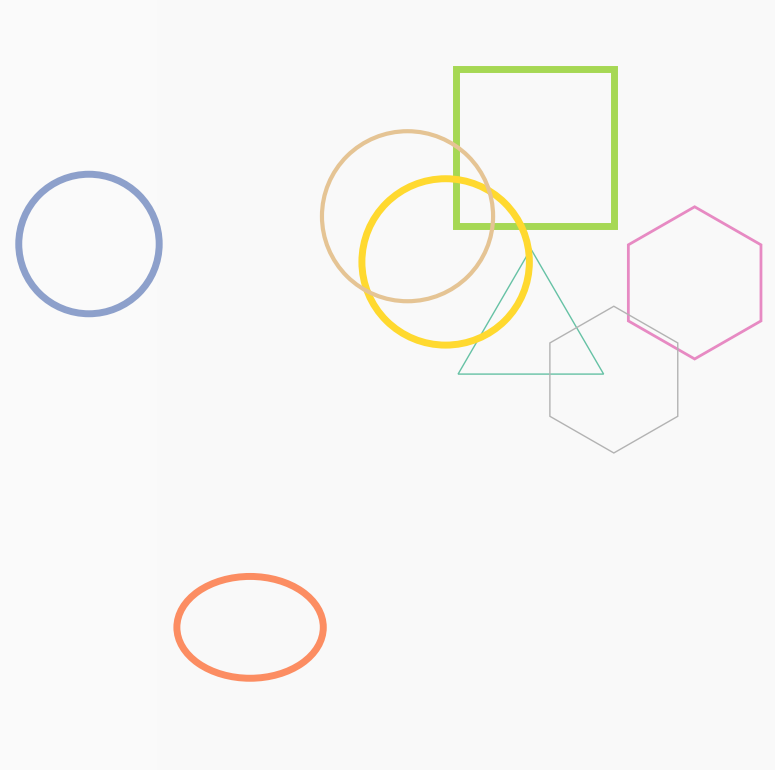[{"shape": "triangle", "thickness": 0.5, "radius": 0.54, "center": [0.685, 0.568]}, {"shape": "oval", "thickness": 2.5, "radius": 0.47, "center": [0.323, 0.185]}, {"shape": "circle", "thickness": 2.5, "radius": 0.45, "center": [0.115, 0.683]}, {"shape": "hexagon", "thickness": 1, "radius": 0.49, "center": [0.896, 0.633]}, {"shape": "square", "thickness": 2.5, "radius": 0.51, "center": [0.69, 0.808]}, {"shape": "circle", "thickness": 2.5, "radius": 0.54, "center": [0.575, 0.66]}, {"shape": "circle", "thickness": 1.5, "radius": 0.55, "center": [0.526, 0.719]}, {"shape": "hexagon", "thickness": 0.5, "radius": 0.48, "center": [0.792, 0.507]}]